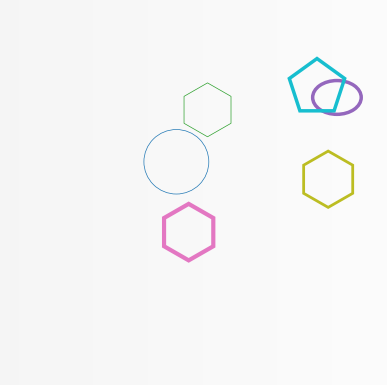[{"shape": "circle", "thickness": 0.5, "radius": 0.42, "center": [0.455, 0.58]}, {"shape": "hexagon", "thickness": 0.5, "radius": 0.35, "center": [0.536, 0.715]}, {"shape": "oval", "thickness": 2.5, "radius": 0.31, "center": [0.87, 0.747]}, {"shape": "hexagon", "thickness": 3, "radius": 0.37, "center": [0.487, 0.397]}, {"shape": "hexagon", "thickness": 2, "radius": 0.37, "center": [0.847, 0.534]}, {"shape": "pentagon", "thickness": 2.5, "radius": 0.38, "center": [0.818, 0.773]}]